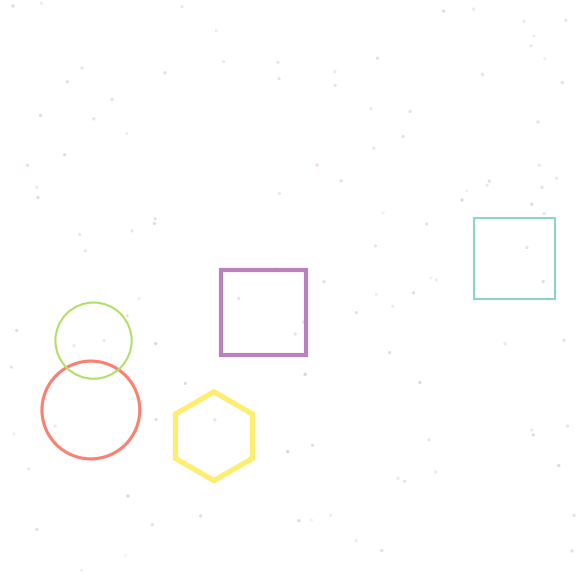[{"shape": "square", "thickness": 1, "radius": 0.35, "center": [0.891, 0.552]}, {"shape": "circle", "thickness": 1.5, "radius": 0.42, "center": [0.157, 0.289]}, {"shape": "circle", "thickness": 1, "radius": 0.33, "center": [0.162, 0.409]}, {"shape": "square", "thickness": 2, "radius": 0.37, "center": [0.457, 0.458]}, {"shape": "hexagon", "thickness": 2.5, "radius": 0.38, "center": [0.37, 0.244]}]